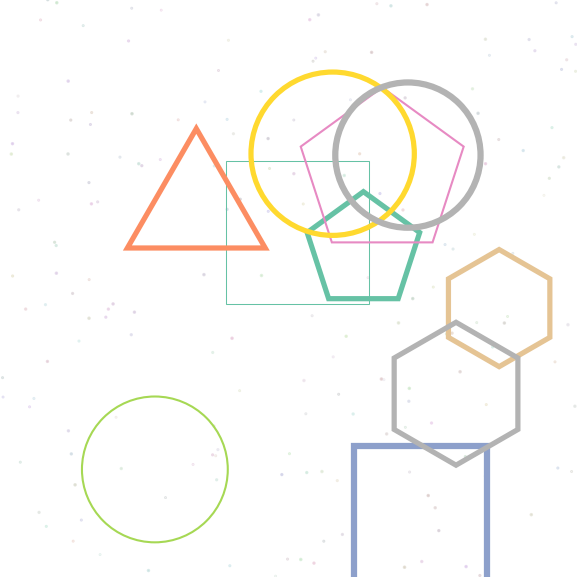[{"shape": "square", "thickness": 0.5, "radius": 0.62, "center": [0.515, 0.596]}, {"shape": "pentagon", "thickness": 2.5, "radius": 0.51, "center": [0.629, 0.565]}, {"shape": "triangle", "thickness": 2.5, "radius": 0.69, "center": [0.34, 0.639]}, {"shape": "square", "thickness": 3, "radius": 0.58, "center": [0.728, 0.111]}, {"shape": "pentagon", "thickness": 1, "radius": 0.74, "center": [0.662, 0.699]}, {"shape": "circle", "thickness": 1, "radius": 0.63, "center": [0.268, 0.186]}, {"shape": "circle", "thickness": 2.5, "radius": 0.71, "center": [0.576, 0.733]}, {"shape": "hexagon", "thickness": 2.5, "radius": 0.51, "center": [0.864, 0.466]}, {"shape": "hexagon", "thickness": 2.5, "radius": 0.62, "center": [0.79, 0.317]}, {"shape": "circle", "thickness": 3, "radius": 0.63, "center": [0.706, 0.731]}]